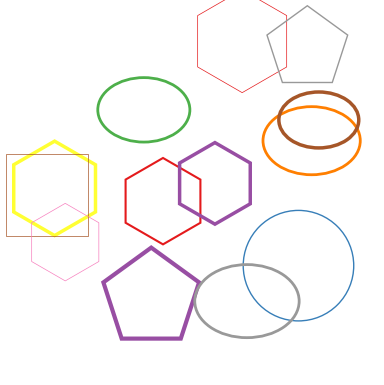[{"shape": "hexagon", "thickness": 1.5, "radius": 0.56, "center": [0.423, 0.477]}, {"shape": "hexagon", "thickness": 0.5, "radius": 0.67, "center": [0.629, 0.893]}, {"shape": "circle", "thickness": 1, "radius": 0.72, "center": [0.775, 0.31]}, {"shape": "oval", "thickness": 2, "radius": 0.6, "center": [0.374, 0.715]}, {"shape": "hexagon", "thickness": 2.5, "radius": 0.53, "center": [0.558, 0.524]}, {"shape": "pentagon", "thickness": 3, "radius": 0.65, "center": [0.393, 0.226]}, {"shape": "oval", "thickness": 2, "radius": 0.63, "center": [0.809, 0.635]}, {"shape": "hexagon", "thickness": 2.5, "radius": 0.61, "center": [0.142, 0.511]}, {"shape": "square", "thickness": 0.5, "radius": 0.53, "center": [0.122, 0.493]}, {"shape": "oval", "thickness": 2.5, "radius": 0.52, "center": [0.828, 0.688]}, {"shape": "hexagon", "thickness": 0.5, "radius": 0.5, "center": [0.17, 0.371]}, {"shape": "pentagon", "thickness": 1, "radius": 0.55, "center": [0.798, 0.875]}, {"shape": "oval", "thickness": 2, "radius": 0.68, "center": [0.641, 0.218]}]